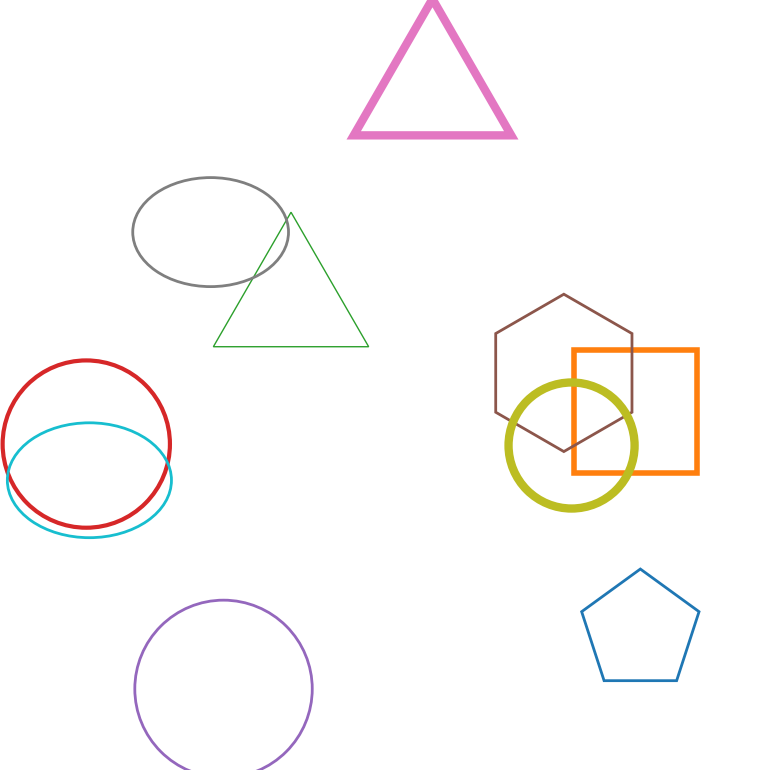[{"shape": "pentagon", "thickness": 1, "radius": 0.4, "center": [0.832, 0.181]}, {"shape": "square", "thickness": 2, "radius": 0.4, "center": [0.826, 0.465]}, {"shape": "triangle", "thickness": 0.5, "radius": 0.58, "center": [0.378, 0.608]}, {"shape": "circle", "thickness": 1.5, "radius": 0.54, "center": [0.112, 0.423]}, {"shape": "circle", "thickness": 1, "radius": 0.58, "center": [0.29, 0.105]}, {"shape": "hexagon", "thickness": 1, "radius": 0.51, "center": [0.732, 0.516]}, {"shape": "triangle", "thickness": 3, "radius": 0.59, "center": [0.562, 0.883]}, {"shape": "oval", "thickness": 1, "radius": 0.51, "center": [0.274, 0.699]}, {"shape": "circle", "thickness": 3, "radius": 0.41, "center": [0.742, 0.421]}, {"shape": "oval", "thickness": 1, "radius": 0.53, "center": [0.116, 0.376]}]